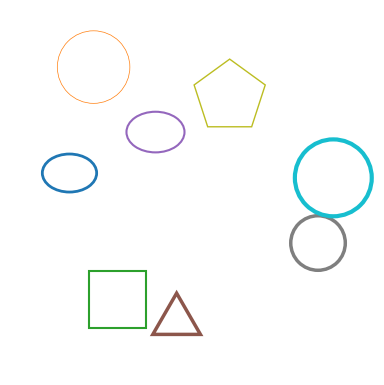[{"shape": "oval", "thickness": 2, "radius": 0.35, "center": [0.18, 0.551]}, {"shape": "circle", "thickness": 0.5, "radius": 0.47, "center": [0.243, 0.826]}, {"shape": "square", "thickness": 1.5, "radius": 0.37, "center": [0.305, 0.222]}, {"shape": "oval", "thickness": 1.5, "radius": 0.38, "center": [0.404, 0.657]}, {"shape": "triangle", "thickness": 2.5, "radius": 0.36, "center": [0.459, 0.167]}, {"shape": "circle", "thickness": 2.5, "radius": 0.35, "center": [0.826, 0.369]}, {"shape": "pentagon", "thickness": 1, "radius": 0.49, "center": [0.597, 0.749]}, {"shape": "circle", "thickness": 3, "radius": 0.5, "center": [0.866, 0.538]}]